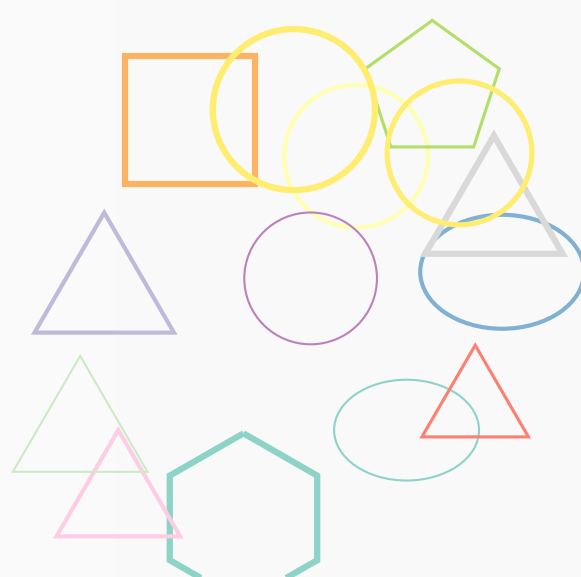[{"shape": "oval", "thickness": 1, "radius": 0.62, "center": [0.699, 0.254]}, {"shape": "hexagon", "thickness": 3, "radius": 0.73, "center": [0.419, 0.102]}, {"shape": "circle", "thickness": 2, "radius": 0.62, "center": [0.613, 0.729]}, {"shape": "triangle", "thickness": 2, "radius": 0.69, "center": [0.179, 0.492]}, {"shape": "triangle", "thickness": 1.5, "radius": 0.53, "center": [0.818, 0.295]}, {"shape": "oval", "thickness": 2, "radius": 0.7, "center": [0.864, 0.529]}, {"shape": "square", "thickness": 3, "radius": 0.56, "center": [0.327, 0.791]}, {"shape": "pentagon", "thickness": 1.5, "radius": 0.61, "center": [0.744, 0.843]}, {"shape": "triangle", "thickness": 2, "radius": 0.61, "center": [0.204, 0.132]}, {"shape": "triangle", "thickness": 3, "radius": 0.68, "center": [0.85, 0.628]}, {"shape": "circle", "thickness": 1, "radius": 0.57, "center": [0.534, 0.517]}, {"shape": "triangle", "thickness": 1, "radius": 0.67, "center": [0.138, 0.249]}, {"shape": "circle", "thickness": 3, "radius": 0.7, "center": [0.506, 0.809]}, {"shape": "circle", "thickness": 2.5, "radius": 0.62, "center": [0.791, 0.734]}]